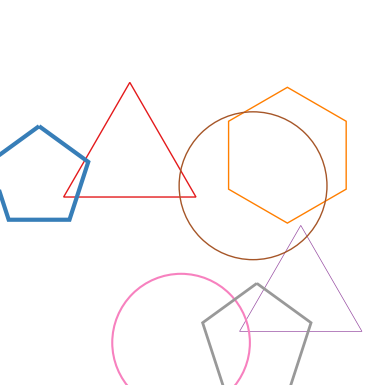[{"shape": "triangle", "thickness": 1, "radius": 0.99, "center": [0.337, 0.587]}, {"shape": "pentagon", "thickness": 3, "radius": 0.67, "center": [0.101, 0.538]}, {"shape": "triangle", "thickness": 0.5, "radius": 0.92, "center": [0.781, 0.231]}, {"shape": "hexagon", "thickness": 1, "radius": 0.88, "center": [0.746, 0.597]}, {"shape": "circle", "thickness": 1, "radius": 0.96, "center": [0.657, 0.518]}, {"shape": "circle", "thickness": 1.5, "radius": 0.89, "center": [0.47, 0.11]}, {"shape": "pentagon", "thickness": 2, "radius": 0.74, "center": [0.667, 0.116]}]